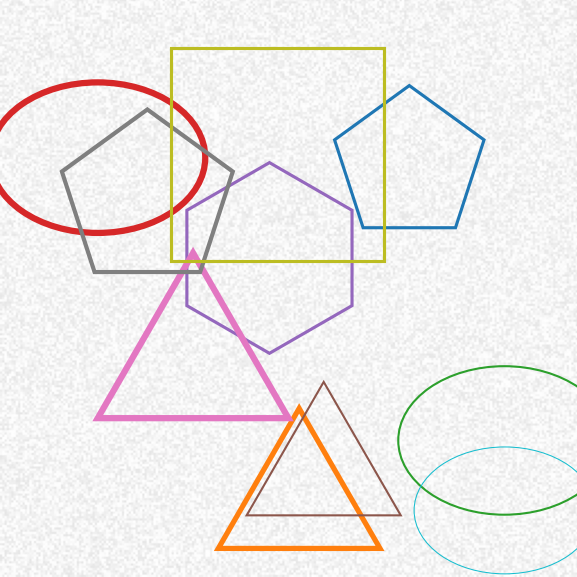[{"shape": "pentagon", "thickness": 1.5, "radius": 0.68, "center": [0.709, 0.715]}, {"shape": "triangle", "thickness": 2.5, "radius": 0.81, "center": [0.518, 0.13]}, {"shape": "oval", "thickness": 1, "radius": 0.92, "center": [0.873, 0.236]}, {"shape": "oval", "thickness": 3, "radius": 0.93, "center": [0.169, 0.726]}, {"shape": "hexagon", "thickness": 1.5, "radius": 0.83, "center": [0.467, 0.552]}, {"shape": "triangle", "thickness": 1, "radius": 0.77, "center": [0.561, 0.184]}, {"shape": "triangle", "thickness": 3, "radius": 0.95, "center": [0.334, 0.37]}, {"shape": "pentagon", "thickness": 2, "radius": 0.78, "center": [0.255, 0.654]}, {"shape": "square", "thickness": 1.5, "radius": 0.92, "center": [0.48, 0.732]}, {"shape": "oval", "thickness": 0.5, "radius": 0.78, "center": [0.874, 0.115]}]